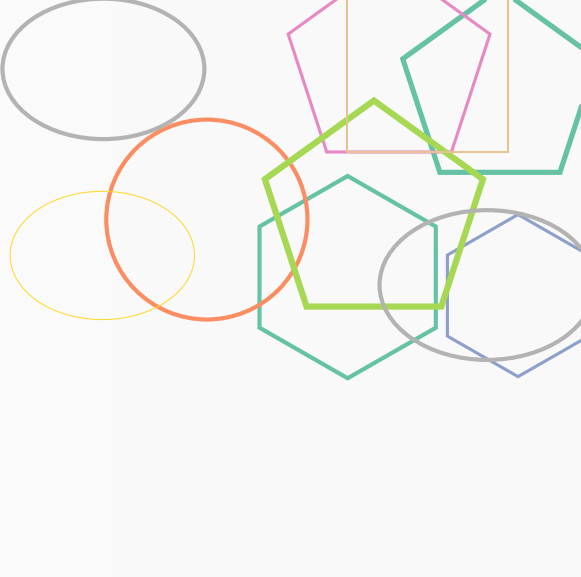[{"shape": "pentagon", "thickness": 2.5, "radius": 0.88, "center": [0.86, 0.843]}, {"shape": "hexagon", "thickness": 2, "radius": 0.88, "center": [0.598, 0.519]}, {"shape": "circle", "thickness": 2, "radius": 0.87, "center": [0.356, 0.619]}, {"shape": "hexagon", "thickness": 1.5, "radius": 0.7, "center": [0.891, 0.487]}, {"shape": "pentagon", "thickness": 1.5, "radius": 0.91, "center": [0.669, 0.884]}, {"shape": "pentagon", "thickness": 3, "radius": 0.99, "center": [0.643, 0.628]}, {"shape": "oval", "thickness": 0.5, "radius": 0.79, "center": [0.176, 0.557]}, {"shape": "square", "thickness": 1, "radius": 0.69, "center": [0.736, 0.874]}, {"shape": "oval", "thickness": 2, "radius": 0.87, "center": [0.178, 0.88]}, {"shape": "oval", "thickness": 2, "radius": 0.93, "center": [0.838, 0.506]}]